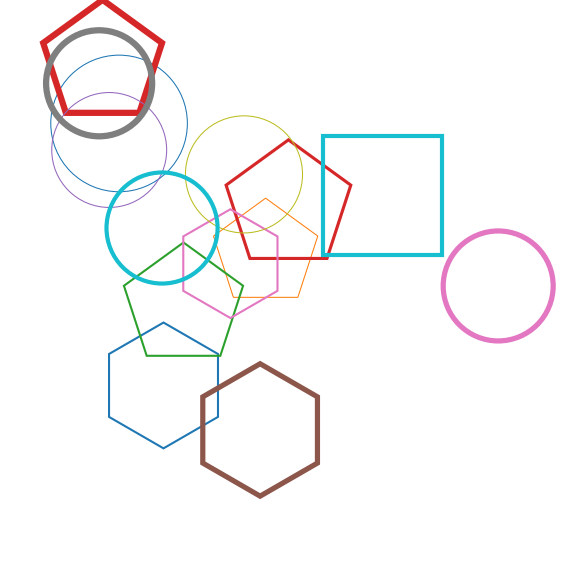[{"shape": "hexagon", "thickness": 1, "radius": 0.54, "center": [0.283, 0.332]}, {"shape": "circle", "thickness": 0.5, "radius": 0.59, "center": [0.206, 0.785]}, {"shape": "pentagon", "thickness": 0.5, "radius": 0.47, "center": [0.46, 0.561]}, {"shape": "pentagon", "thickness": 1, "radius": 0.54, "center": [0.318, 0.471]}, {"shape": "pentagon", "thickness": 3, "radius": 0.54, "center": [0.178, 0.891]}, {"shape": "pentagon", "thickness": 1.5, "radius": 0.57, "center": [0.499, 0.643]}, {"shape": "circle", "thickness": 0.5, "radius": 0.5, "center": [0.189, 0.739]}, {"shape": "hexagon", "thickness": 2.5, "radius": 0.57, "center": [0.45, 0.255]}, {"shape": "hexagon", "thickness": 1, "radius": 0.47, "center": [0.399, 0.543]}, {"shape": "circle", "thickness": 2.5, "radius": 0.48, "center": [0.863, 0.504]}, {"shape": "circle", "thickness": 3, "radius": 0.46, "center": [0.172, 0.855]}, {"shape": "circle", "thickness": 0.5, "radius": 0.51, "center": [0.422, 0.697]}, {"shape": "square", "thickness": 2, "radius": 0.52, "center": [0.662, 0.66]}, {"shape": "circle", "thickness": 2, "radius": 0.48, "center": [0.281, 0.604]}]